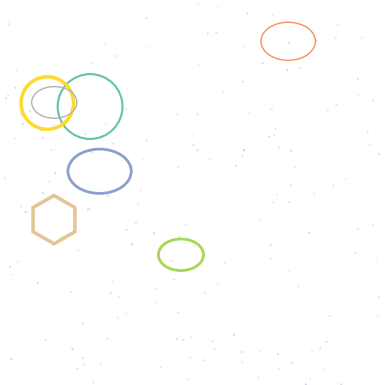[{"shape": "circle", "thickness": 1.5, "radius": 0.42, "center": [0.234, 0.723]}, {"shape": "oval", "thickness": 1, "radius": 0.35, "center": [0.749, 0.893]}, {"shape": "oval", "thickness": 2, "radius": 0.41, "center": [0.259, 0.555]}, {"shape": "oval", "thickness": 2, "radius": 0.29, "center": [0.47, 0.338]}, {"shape": "circle", "thickness": 2.5, "radius": 0.34, "center": [0.123, 0.732]}, {"shape": "hexagon", "thickness": 2.5, "radius": 0.31, "center": [0.14, 0.43]}, {"shape": "oval", "thickness": 1, "radius": 0.29, "center": [0.141, 0.734]}]